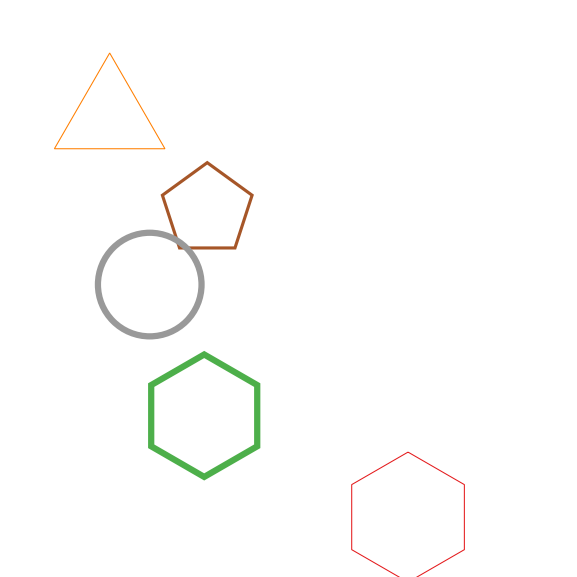[{"shape": "hexagon", "thickness": 0.5, "radius": 0.56, "center": [0.707, 0.104]}, {"shape": "hexagon", "thickness": 3, "radius": 0.53, "center": [0.354, 0.279]}, {"shape": "triangle", "thickness": 0.5, "radius": 0.55, "center": [0.19, 0.797]}, {"shape": "pentagon", "thickness": 1.5, "radius": 0.41, "center": [0.359, 0.636]}, {"shape": "circle", "thickness": 3, "radius": 0.45, "center": [0.259, 0.506]}]